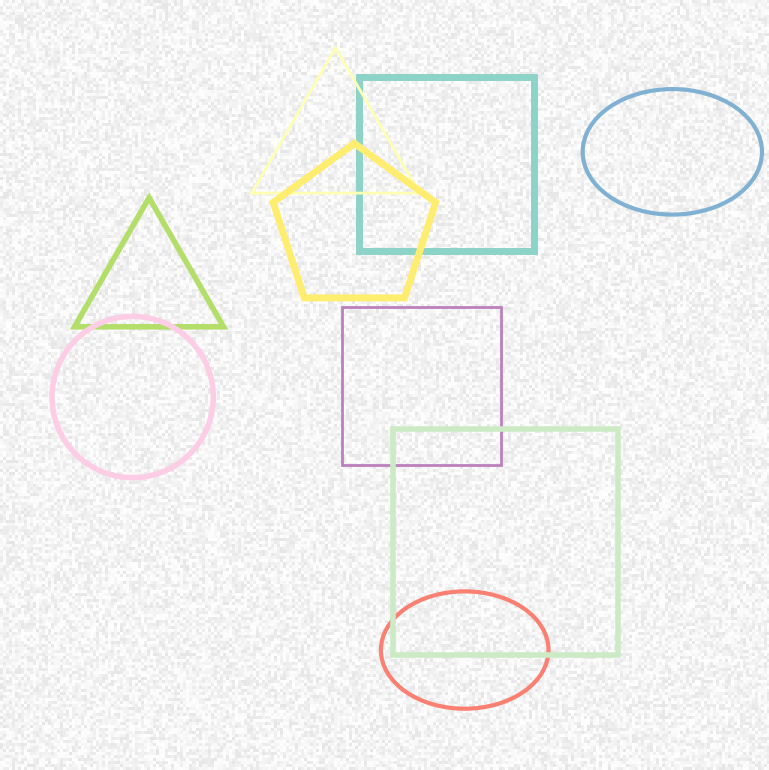[{"shape": "square", "thickness": 2.5, "radius": 0.57, "center": [0.58, 0.787]}, {"shape": "triangle", "thickness": 1, "radius": 0.63, "center": [0.436, 0.812]}, {"shape": "oval", "thickness": 1.5, "radius": 0.54, "center": [0.603, 0.156]}, {"shape": "oval", "thickness": 1.5, "radius": 0.58, "center": [0.873, 0.803]}, {"shape": "triangle", "thickness": 2, "radius": 0.56, "center": [0.194, 0.631]}, {"shape": "circle", "thickness": 2, "radius": 0.52, "center": [0.172, 0.484]}, {"shape": "square", "thickness": 1, "radius": 0.51, "center": [0.547, 0.498]}, {"shape": "square", "thickness": 2, "radius": 0.73, "center": [0.656, 0.296]}, {"shape": "pentagon", "thickness": 2.5, "radius": 0.55, "center": [0.46, 0.703]}]